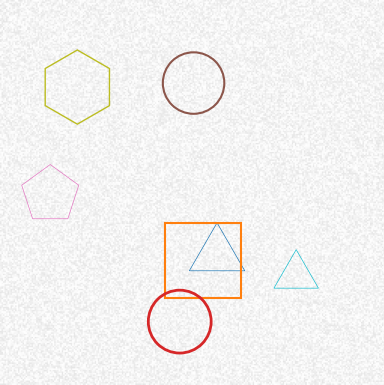[{"shape": "triangle", "thickness": 0.5, "radius": 0.42, "center": [0.564, 0.338]}, {"shape": "square", "thickness": 1.5, "radius": 0.49, "center": [0.527, 0.323]}, {"shape": "circle", "thickness": 2, "radius": 0.41, "center": [0.467, 0.165]}, {"shape": "circle", "thickness": 1.5, "radius": 0.4, "center": [0.503, 0.784]}, {"shape": "pentagon", "thickness": 0.5, "radius": 0.39, "center": [0.13, 0.495]}, {"shape": "hexagon", "thickness": 1, "radius": 0.48, "center": [0.201, 0.774]}, {"shape": "triangle", "thickness": 0.5, "radius": 0.33, "center": [0.769, 0.285]}]